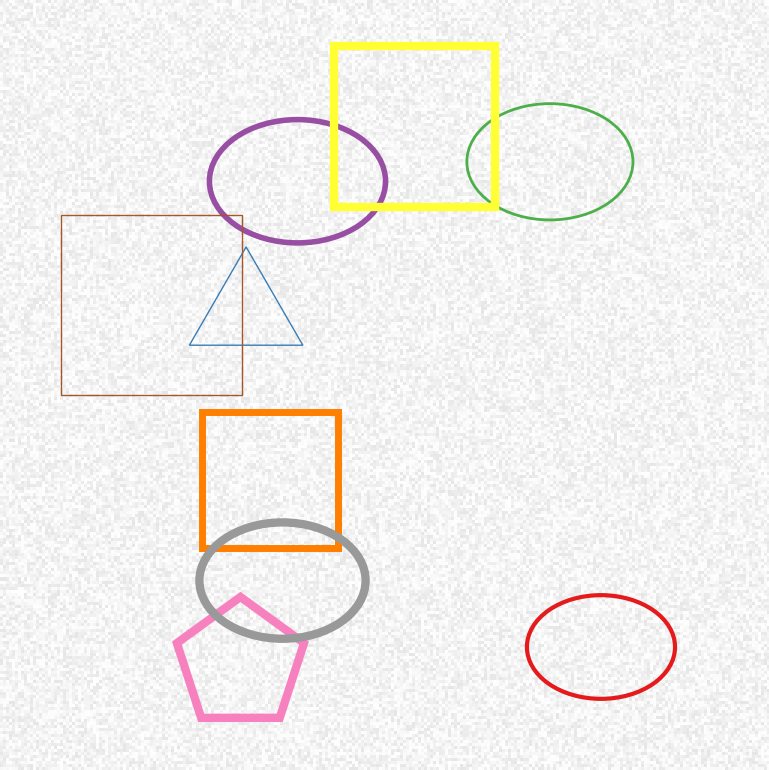[{"shape": "oval", "thickness": 1.5, "radius": 0.48, "center": [0.78, 0.16]}, {"shape": "triangle", "thickness": 0.5, "radius": 0.43, "center": [0.32, 0.594]}, {"shape": "oval", "thickness": 1, "radius": 0.54, "center": [0.714, 0.79]}, {"shape": "oval", "thickness": 2, "radius": 0.57, "center": [0.386, 0.765]}, {"shape": "square", "thickness": 2.5, "radius": 0.44, "center": [0.351, 0.377]}, {"shape": "square", "thickness": 3, "radius": 0.52, "center": [0.538, 0.836]}, {"shape": "square", "thickness": 0.5, "radius": 0.59, "center": [0.197, 0.604]}, {"shape": "pentagon", "thickness": 3, "radius": 0.43, "center": [0.312, 0.138]}, {"shape": "oval", "thickness": 3, "radius": 0.54, "center": [0.367, 0.246]}]